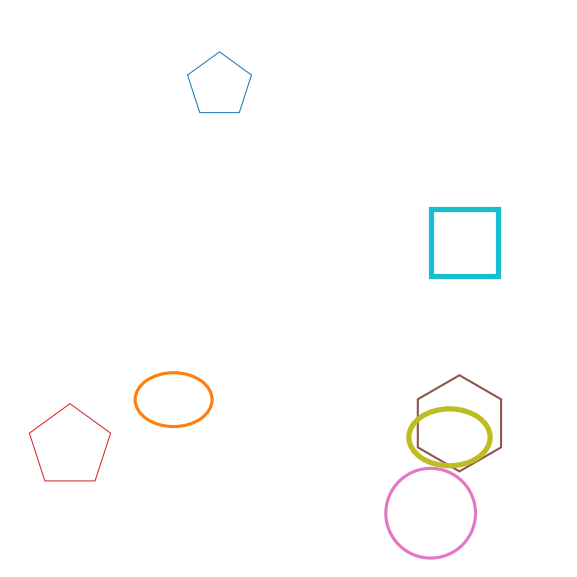[{"shape": "pentagon", "thickness": 0.5, "radius": 0.29, "center": [0.38, 0.851]}, {"shape": "oval", "thickness": 1.5, "radius": 0.33, "center": [0.301, 0.307]}, {"shape": "pentagon", "thickness": 0.5, "radius": 0.37, "center": [0.121, 0.226]}, {"shape": "hexagon", "thickness": 1, "radius": 0.42, "center": [0.796, 0.266]}, {"shape": "circle", "thickness": 1.5, "radius": 0.39, "center": [0.746, 0.11]}, {"shape": "oval", "thickness": 2.5, "radius": 0.35, "center": [0.778, 0.242]}, {"shape": "square", "thickness": 2.5, "radius": 0.29, "center": [0.805, 0.58]}]